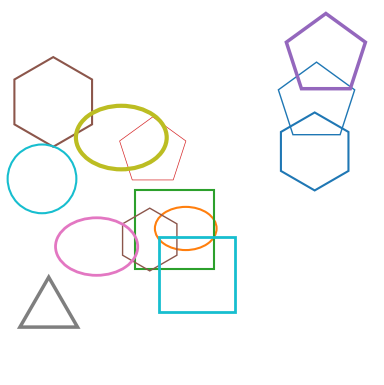[{"shape": "hexagon", "thickness": 1.5, "radius": 0.51, "center": [0.817, 0.607]}, {"shape": "pentagon", "thickness": 1, "radius": 0.52, "center": [0.822, 0.734]}, {"shape": "oval", "thickness": 1.5, "radius": 0.4, "center": [0.482, 0.407]}, {"shape": "square", "thickness": 1.5, "radius": 0.52, "center": [0.453, 0.403]}, {"shape": "pentagon", "thickness": 0.5, "radius": 0.45, "center": [0.397, 0.606]}, {"shape": "pentagon", "thickness": 2.5, "radius": 0.54, "center": [0.846, 0.857]}, {"shape": "hexagon", "thickness": 1.5, "radius": 0.58, "center": [0.138, 0.735]}, {"shape": "hexagon", "thickness": 1, "radius": 0.41, "center": [0.389, 0.378]}, {"shape": "oval", "thickness": 2, "radius": 0.53, "center": [0.251, 0.36]}, {"shape": "triangle", "thickness": 2.5, "radius": 0.43, "center": [0.127, 0.194]}, {"shape": "oval", "thickness": 3, "radius": 0.59, "center": [0.315, 0.643]}, {"shape": "circle", "thickness": 1.5, "radius": 0.45, "center": [0.109, 0.535]}, {"shape": "square", "thickness": 2, "radius": 0.49, "center": [0.512, 0.287]}]